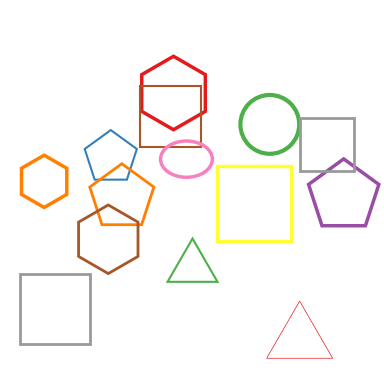[{"shape": "triangle", "thickness": 0.5, "radius": 0.49, "center": [0.778, 0.119]}, {"shape": "hexagon", "thickness": 2.5, "radius": 0.48, "center": [0.451, 0.758]}, {"shape": "pentagon", "thickness": 1.5, "radius": 0.36, "center": [0.288, 0.591]}, {"shape": "triangle", "thickness": 1.5, "radius": 0.37, "center": [0.5, 0.305]}, {"shape": "circle", "thickness": 3, "radius": 0.38, "center": [0.701, 0.677]}, {"shape": "pentagon", "thickness": 2.5, "radius": 0.48, "center": [0.893, 0.491]}, {"shape": "pentagon", "thickness": 2, "radius": 0.44, "center": [0.316, 0.487]}, {"shape": "hexagon", "thickness": 2.5, "radius": 0.34, "center": [0.115, 0.529]}, {"shape": "square", "thickness": 2.5, "radius": 0.49, "center": [0.66, 0.471]}, {"shape": "hexagon", "thickness": 2, "radius": 0.45, "center": [0.281, 0.378]}, {"shape": "square", "thickness": 1.5, "radius": 0.4, "center": [0.443, 0.697]}, {"shape": "oval", "thickness": 2.5, "radius": 0.34, "center": [0.484, 0.587]}, {"shape": "square", "thickness": 2, "radius": 0.35, "center": [0.85, 0.624]}, {"shape": "square", "thickness": 2, "radius": 0.46, "center": [0.142, 0.198]}]